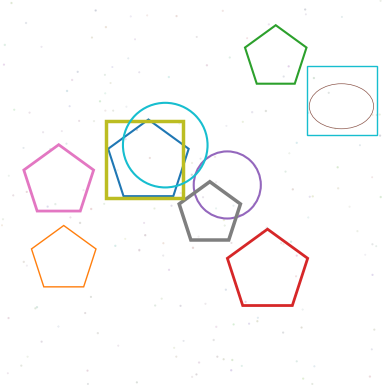[{"shape": "pentagon", "thickness": 1.5, "radius": 0.55, "center": [0.385, 0.58]}, {"shape": "pentagon", "thickness": 1, "radius": 0.44, "center": [0.166, 0.326]}, {"shape": "pentagon", "thickness": 1.5, "radius": 0.42, "center": [0.716, 0.851]}, {"shape": "pentagon", "thickness": 2, "radius": 0.55, "center": [0.695, 0.295]}, {"shape": "circle", "thickness": 1.5, "radius": 0.44, "center": [0.59, 0.52]}, {"shape": "oval", "thickness": 0.5, "radius": 0.42, "center": [0.887, 0.724]}, {"shape": "pentagon", "thickness": 2, "radius": 0.48, "center": [0.153, 0.529]}, {"shape": "pentagon", "thickness": 2.5, "radius": 0.42, "center": [0.545, 0.444]}, {"shape": "square", "thickness": 2.5, "radius": 0.5, "center": [0.376, 0.586]}, {"shape": "circle", "thickness": 1.5, "radius": 0.55, "center": [0.429, 0.623]}, {"shape": "square", "thickness": 1, "radius": 0.45, "center": [0.888, 0.739]}]